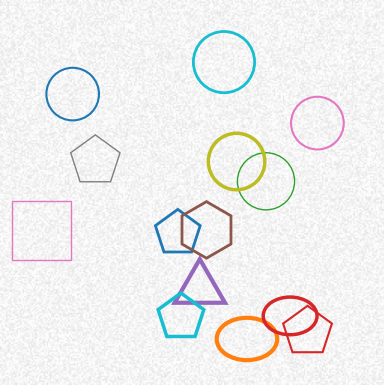[{"shape": "pentagon", "thickness": 2, "radius": 0.31, "center": [0.462, 0.395]}, {"shape": "circle", "thickness": 1.5, "radius": 0.34, "center": [0.189, 0.756]}, {"shape": "oval", "thickness": 3, "radius": 0.39, "center": [0.641, 0.12]}, {"shape": "circle", "thickness": 1, "radius": 0.37, "center": [0.691, 0.529]}, {"shape": "oval", "thickness": 2.5, "radius": 0.35, "center": [0.754, 0.179]}, {"shape": "pentagon", "thickness": 1.5, "radius": 0.33, "center": [0.799, 0.139]}, {"shape": "triangle", "thickness": 3, "radius": 0.38, "center": [0.519, 0.251]}, {"shape": "hexagon", "thickness": 2, "radius": 0.37, "center": [0.536, 0.403]}, {"shape": "square", "thickness": 1, "radius": 0.38, "center": [0.107, 0.401]}, {"shape": "circle", "thickness": 1.5, "radius": 0.34, "center": [0.824, 0.68]}, {"shape": "pentagon", "thickness": 1, "radius": 0.34, "center": [0.248, 0.582]}, {"shape": "circle", "thickness": 2.5, "radius": 0.37, "center": [0.614, 0.58]}, {"shape": "circle", "thickness": 2, "radius": 0.4, "center": [0.582, 0.839]}, {"shape": "pentagon", "thickness": 2.5, "radius": 0.31, "center": [0.47, 0.176]}]